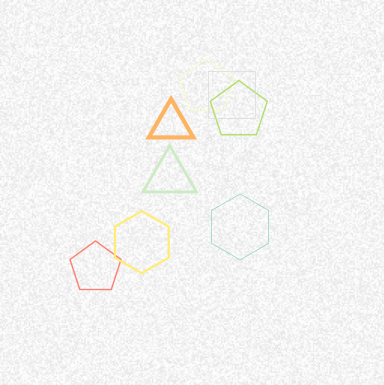[{"shape": "hexagon", "thickness": 0.5, "radius": 0.43, "center": [0.624, 0.411]}, {"shape": "pentagon", "thickness": 0.5, "radius": 0.37, "center": [0.537, 0.774]}, {"shape": "pentagon", "thickness": 1, "radius": 0.35, "center": [0.248, 0.304]}, {"shape": "triangle", "thickness": 3, "radius": 0.33, "center": [0.444, 0.676]}, {"shape": "pentagon", "thickness": 1, "radius": 0.39, "center": [0.62, 0.713]}, {"shape": "square", "thickness": 0.5, "radius": 0.3, "center": [0.6, 0.755]}, {"shape": "triangle", "thickness": 2, "radius": 0.4, "center": [0.441, 0.542]}, {"shape": "hexagon", "thickness": 1.5, "radius": 0.4, "center": [0.368, 0.371]}]